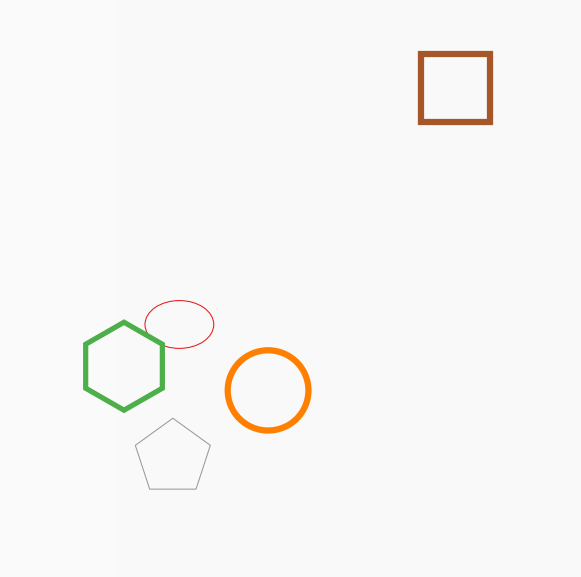[{"shape": "oval", "thickness": 0.5, "radius": 0.3, "center": [0.309, 0.437]}, {"shape": "hexagon", "thickness": 2.5, "radius": 0.38, "center": [0.213, 0.365]}, {"shape": "circle", "thickness": 3, "radius": 0.35, "center": [0.461, 0.323]}, {"shape": "square", "thickness": 3, "radius": 0.29, "center": [0.784, 0.847]}, {"shape": "pentagon", "thickness": 0.5, "radius": 0.34, "center": [0.297, 0.207]}]